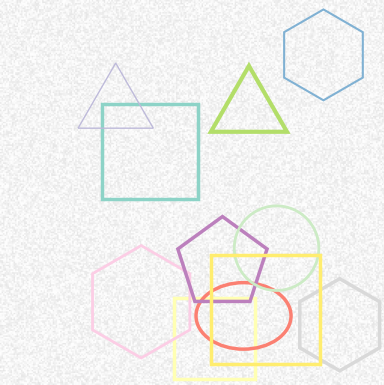[{"shape": "square", "thickness": 2.5, "radius": 0.62, "center": [0.389, 0.606]}, {"shape": "square", "thickness": 2.5, "radius": 0.53, "center": [0.557, 0.121]}, {"shape": "triangle", "thickness": 1, "radius": 0.56, "center": [0.3, 0.723]}, {"shape": "oval", "thickness": 2.5, "radius": 0.62, "center": [0.633, 0.179]}, {"shape": "hexagon", "thickness": 1.5, "radius": 0.59, "center": [0.84, 0.857]}, {"shape": "triangle", "thickness": 3, "radius": 0.57, "center": [0.647, 0.715]}, {"shape": "hexagon", "thickness": 2, "radius": 0.73, "center": [0.367, 0.216]}, {"shape": "hexagon", "thickness": 2.5, "radius": 0.6, "center": [0.882, 0.156]}, {"shape": "pentagon", "thickness": 2.5, "radius": 0.61, "center": [0.578, 0.316]}, {"shape": "circle", "thickness": 2, "radius": 0.55, "center": [0.718, 0.355]}, {"shape": "square", "thickness": 2.5, "radius": 0.71, "center": [0.69, 0.196]}]